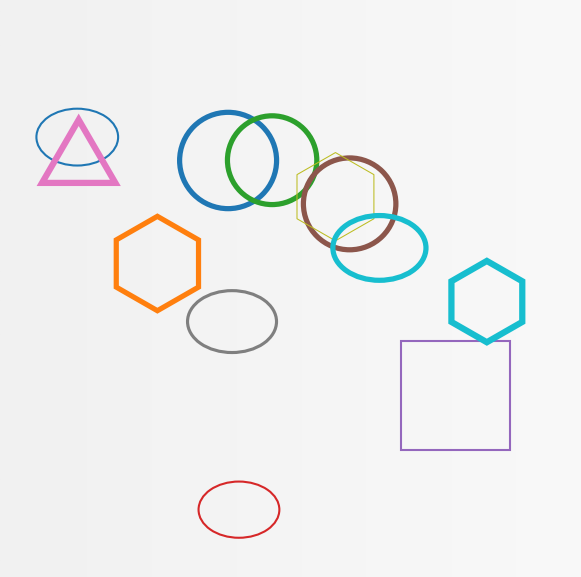[{"shape": "oval", "thickness": 1, "radius": 0.35, "center": [0.133, 0.762]}, {"shape": "circle", "thickness": 2.5, "radius": 0.42, "center": [0.392, 0.721]}, {"shape": "hexagon", "thickness": 2.5, "radius": 0.41, "center": [0.271, 0.543]}, {"shape": "circle", "thickness": 2.5, "radius": 0.38, "center": [0.468, 0.722]}, {"shape": "oval", "thickness": 1, "radius": 0.35, "center": [0.411, 0.117]}, {"shape": "square", "thickness": 1, "radius": 0.47, "center": [0.784, 0.315]}, {"shape": "circle", "thickness": 2.5, "radius": 0.4, "center": [0.602, 0.646]}, {"shape": "triangle", "thickness": 3, "radius": 0.36, "center": [0.135, 0.719]}, {"shape": "oval", "thickness": 1.5, "radius": 0.38, "center": [0.399, 0.442]}, {"shape": "hexagon", "thickness": 0.5, "radius": 0.38, "center": [0.577, 0.659]}, {"shape": "oval", "thickness": 2.5, "radius": 0.4, "center": [0.653, 0.57]}, {"shape": "hexagon", "thickness": 3, "radius": 0.35, "center": [0.838, 0.477]}]